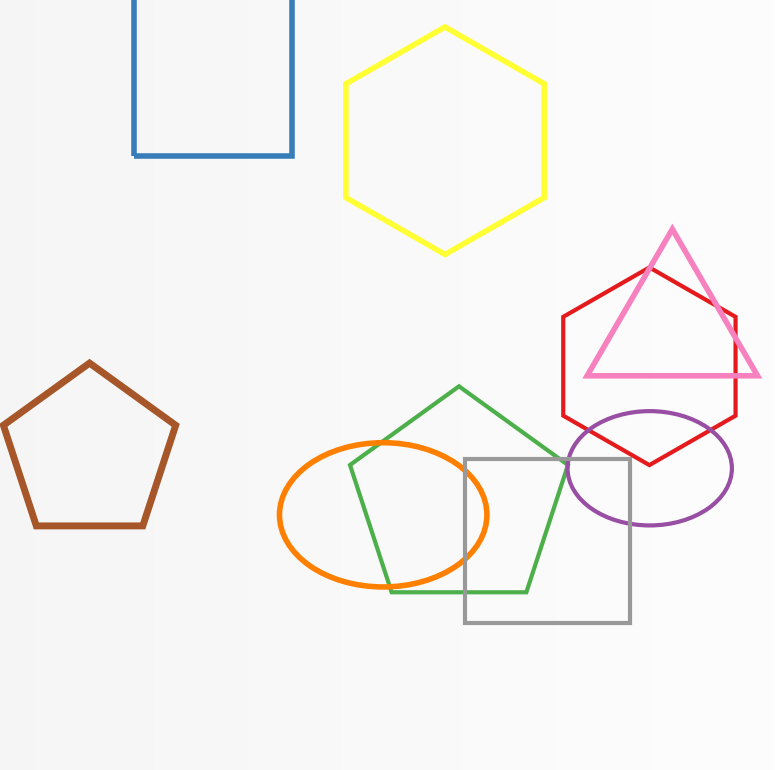[{"shape": "hexagon", "thickness": 1.5, "radius": 0.64, "center": [0.838, 0.524]}, {"shape": "square", "thickness": 2, "radius": 0.51, "center": [0.275, 0.9]}, {"shape": "pentagon", "thickness": 1.5, "radius": 0.74, "center": [0.592, 0.35]}, {"shape": "oval", "thickness": 1.5, "radius": 0.53, "center": [0.838, 0.392]}, {"shape": "oval", "thickness": 2, "radius": 0.67, "center": [0.494, 0.331]}, {"shape": "hexagon", "thickness": 2, "radius": 0.74, "center": [0.574, 0.817]}, {"shape": "pentagon", "thickness": 2.5, "radius": 0.58, "center": [0.116, 0.412]}, {"shape": "triangle", "thickness": 2, "radius": 0.63, "center": [0.868, 0.575]}, {"shape": "square", "thickness": 1.5, "radius": 0.53, "center": [0.706, 0.297]}]